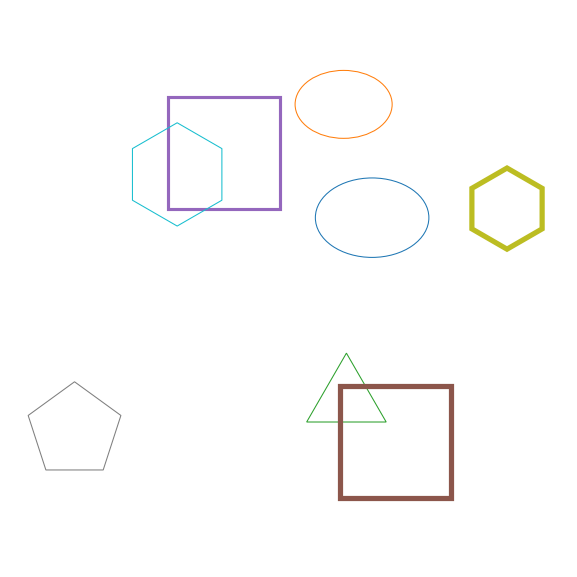[{"shape": "oval", "thickness": 0.5, "radius": 0.49, "center": [0.644, 0.622]}, {"shape": "oval", "thickness": 0.5, "radius": 0.42, "center": [0.595, 0.818]}, {"shape": "triangle", "thickness": 0.5, "radius": 0.4, "center": [0.6, 0.308]}, {"shape": "square", "thickness": 1.5, "radius": 0.48, "center": [0.388, 0.734]}, {"shape": "square", "thickness": 2.5, "radius": 0.48, "center": [0.685, 0.234]}, {"shape": "pentagon", "thickness": 0.5, "radius": 0.42, "center": [0.129, 0.254]}, {"shape": "hexagon", "thickness": 2.5, "radius": 0.35, "center": [0.878, 0.638]}, {"shape": "hexagon", "thickness": 0.5, "radius": 0.45, "center": [0.307, 0.697]}]